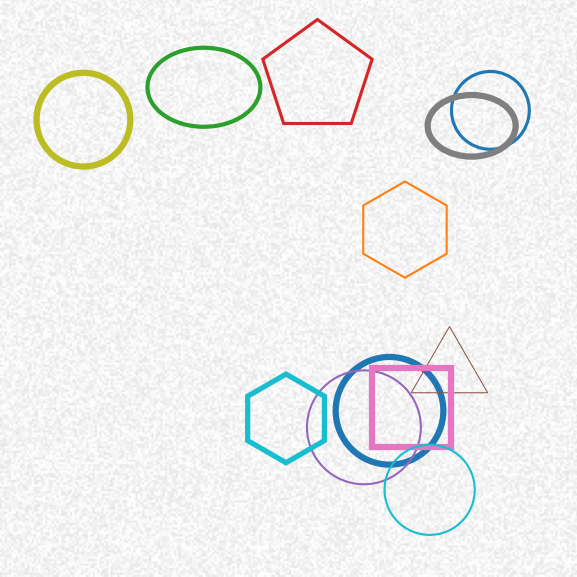[{"shape": "circle", "thickness": 1.5, "radius": 0.34, "center": [0.849, 0.808]}, {"shape": "circle", "thickness": 3, "radius": 0.47, "center": [0.674, 0.288]}, {"shape": "hexagon", "thickness": 1, "radius": 0.42, "center": [0.701, 0.602]}, {"shape": "oval", "thickness": 2, "radius": 0.49, "center": [0.353, 0.848]}, {"shape": "pentagon", "thickness": 1.5, "radius": 0.5, "center": [0.55, 0.866]}, {"shape": "circle", "thickness": 1, "radius": 0.49, "center": [0.63, 0.259]}, {"shape": "triangle", "thickness": 0.5, "radius": 0.38, "center": [0.778, 0.357]}, {"shape": "square", "thickness": 3, "radius": 0.34, "center": [0.712, 0.294]}, {"shape": "oval", "thickness": 3, "radius": 0.38, "center": [0.817, 0.781]}, {"shape": "circle", "thickness": 3, "radius": 0.41, "center": [0.144, 0.792]}, {"shape": "hexagon", "thickness": 2.5, "radius": 0.38, "center": [0.495, 0.275]}, {"shape": "circle", "thickness": 1, "radius": 0.39, "center": [0.744, 0.151]}]